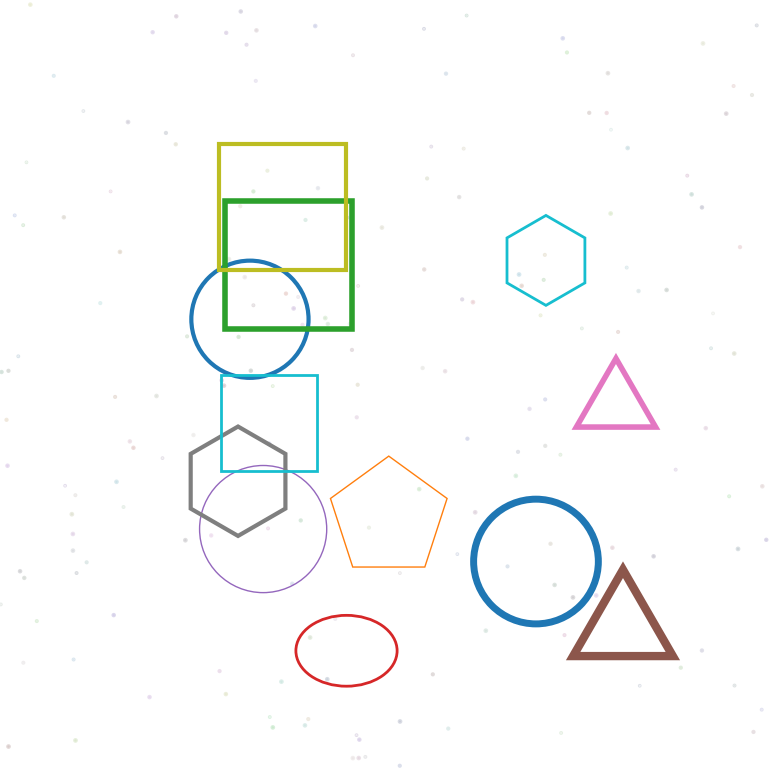[{"shape": "circle", "thickness": 1.5, "radius": 0.38, "center": [0.325, 0.585]}, {"shape": "circle", "thickness": 2.5, "radius": 0.4, "center": [0.696, 0.271]}, {"shape": "pentagon", "thickness": 0.5, "radius": 0.4, "center": [0.505, 0.328]}, {"shape": "square", "thickness": 2, "radius": 0.41, "center": [0.374, 0.656]}, {"shape": "oval", "thickness": 1, "radius": 0.33, "center": [0.45, 0.155]}, {"shape": "circle", "thickness": 0.5, "radius": 0.41, "center": [0.342, 0.313]}, {"shape": "triangle", "thickness": 3, "radius": 0.37, "center": [0.809, 0.185]}, {"shape": "triangle", "thickness": 2, "radius": 0.3, "center": [0.8, 0.475]}, {"shape": "hexagon", "thickness": 1.5, "radius": 0.36, "center": [0.309, 0.375]}, {"shape": "square", "thickness": 1.5, "radius": 0.41, "center": [0.367, 0.732]}, {"shape": "hexagon", "thickness": 1, "radius": 0.29, "center": [0.709, 0.662]}, {"shape": "square", "thickness": 1, "radius": 0.31, "center": [0.349, 0.45]}]